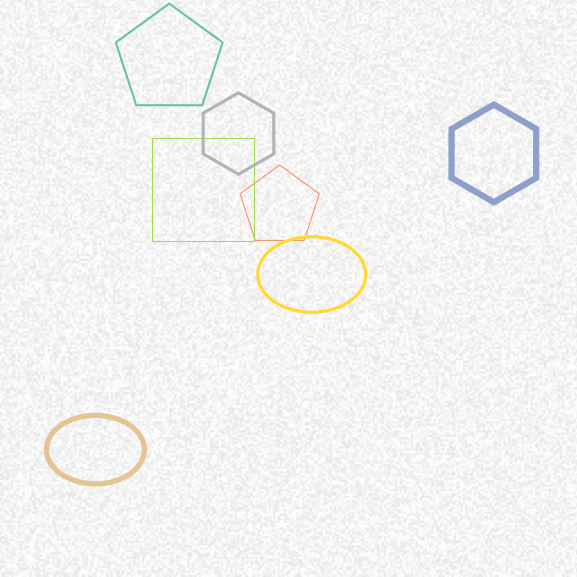[{"shape": "pentagon", "thickness": 1, "radius": 0.49, "center": [0.293, 0.896]}, {"shape": "pentagon", "thickness": 0.5, "radius": 0.36, "center": [0.484, 0.641]}, {"shape": "hexagon", "thickness": 3, "radius": 0.42, "center": [0.855, 0.733]}, {"shape": "square", "thickness": 0.5, "radius": 0.44, "center": [0.352, 0.671]}, {"shape": "oval", "thickness": 1.5, "radius": 0.47, "center": [0.54, 0.524]}, {"shape": "oval", "thickness": 2.5, "radius": 0.42, "center": [0.165, 0.221]}, {"shape": "hexagon", "thickness": 1.5, "radius": 0.35, "center": [0.413, 0.768]}]